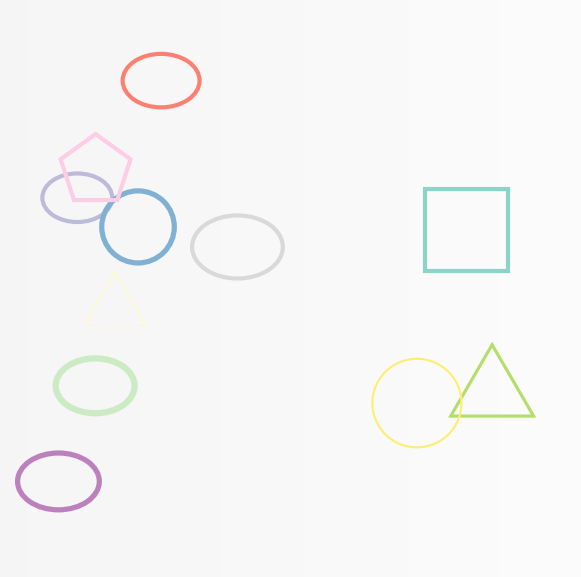[{"shape": "square", "thickness": 2, "radius": 0.36, "center": [0.802, 0.601]}, {"shape": "triangle", "thickness": 0.5, "radius": 0.31, "center": [0.198, 0.466]}, {"shape": "oval", "thickness": 2, "radius": 0.3, "center": [0.133, 0.657]}, {"shape": "oval", "thickness": 2, "radius": 0.33, "center": [0.277, 0.86]}, {"shape": "circle", "thickness": 2.5, "radius": 0.31, "center": [0.237, 0.606]}, {"shape": "triangle", "thickness": 1.5, "radius": 0.41, "center": [0.847, 0.32]}, {"shape": "pentagon", "thickness": 2, "radius": 0.32, "center": [0.164, 0.704]}, {"shape": "oval", "thickness": 2, "radius": 0.39, "center": [0.409, 0.571]}, {"shape": "oval", "thickness": 2.5, "radius": 0.35, "center": [0.101, 0.166]}, {"shape": "oval", "thickness": 3, "radius": 0.34, "center": [0.164, 0.331]}, {"shape": "circle", "thickness": 1, "radius": 0.38, "center": [0.717, 0.301]}]